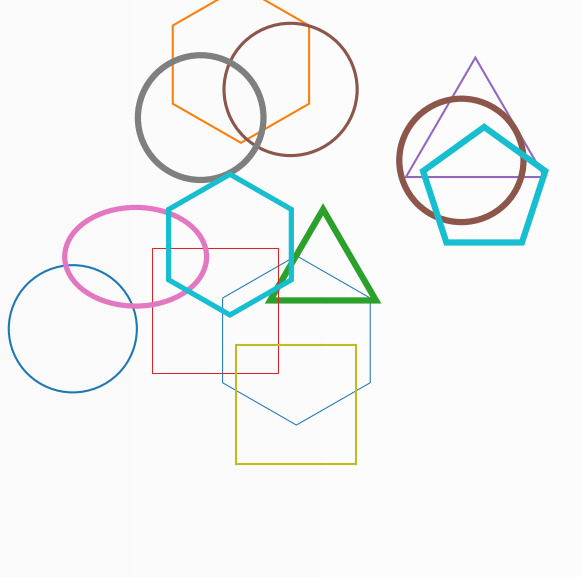[{"shape": "hexagon", "thickness": 0.5, "radius": 0.73, "center": [0.51, 0.41]}, {"shape": "circle", "thickness": 1, "radius": 0.55, "center": [0.125, 0.43]}, {"shape": "hexagon", "thickness": 1, "radius": 0.68, "center": [0.414, 0.887]}, {"shape": "triangle", "thickness": 3, "radius": 0.53, "center": [0.556, 0.531]}, {"shape": "square", "thickness": 0.5, "radius": 0.54, "center": [0.369, 0.462]}, {"shape": "triangle", "thickness": 1, "radius": 0.69, "center": [0.818, 0.762]}, {"shape": "circle", "thickness": 1.5, "radius": 0.57, "center": [0.5, 0.844]}, {"shape": "circle", "thickness": 3, "radius": 0.53, "center": [0.794, 0.721]}, {"shape": "oval", "thickness": 2.5, "radius": 0.61, "center": [0.233, 0.555]}, {"shape": "circle", "thickness": 3, "radius": 0.54, "center": [0.345, 0.796]}, {"shape": "square", "thickness": 1, "radius": 0.51, "center": [0.509, 0.299]}, {"shape": "pentagon", "thickness": 3, "radius": 0.55, "center": [0.833, 0.669]}, {"shape": "hexagon", "thickness": 2.5, "radius": 0.61, "center": [0.396, 0.576]}]